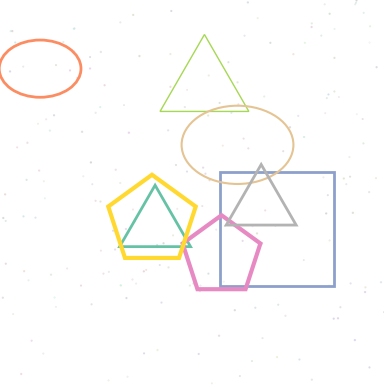[{"shape": "triangle", "thickness": 2, "radius": 0.53, "center": [0.403, 0.413]}, {"shape": "oval", "thickness": 2, "radius": 0.53, "center": [0.104, 0.822]}, {"shape": "square", "thickness": 2, "radius": 0.74, "center": [0.72, 0.406]}, {"shape": "pentagon", "thickness": 3, "radius": 0.53, "center": [0.575, 0.335]}, {"shape": "triangle", "thickness": 1, "radius": 0.67, "center": [0.531, 0.777]}, {"shape": "pentagon", "thickness": 3, "radius": 0.6, "center": [0.395, 0.427]}, {"shape": "oval", "thickness": 1.5, "radius": 0.73, "center": [0.617, 0.624]}, {"shape": "triangle", "thickness": 2, "radius": 0.52, "center": [0.678, 0.468]}]